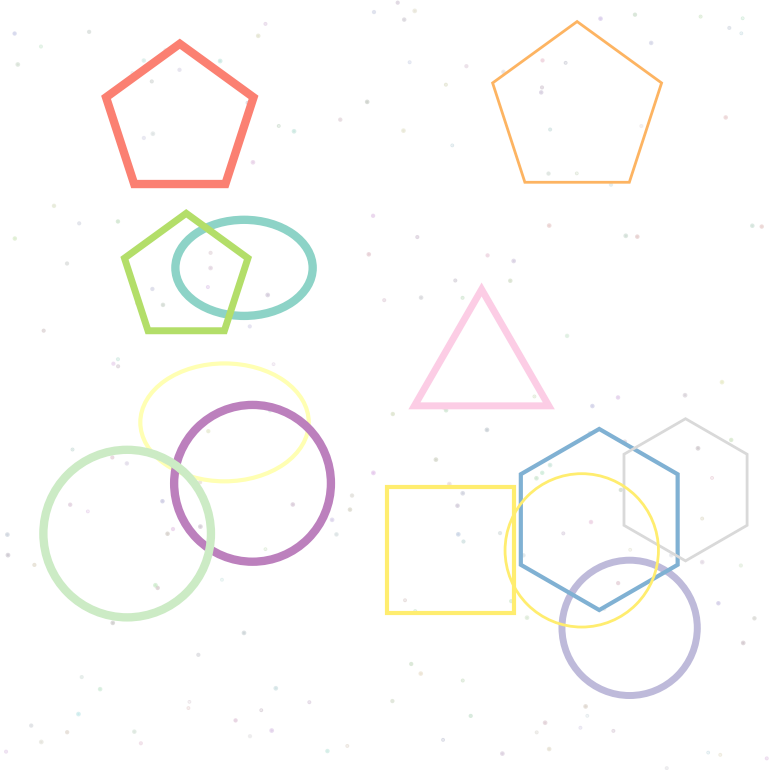[{"shape": "oval", "thickness": 3, "radius": 0.45, "center": [0.317, 0.652]}, {"shape": "oval", "thickness": 1.5, "radius": 0.55, "center": [0.292, 0.451]}, {"shape": "circle", "thickness": 2.5, "radius": 0.44, "center": [0.818, 0.185]}, {"shape": "pentagon", "thickness": 3, "radius": 0.5, "center": [0.233, 0.842]}, {"shape": "hexagon", "thickness": 1.5, "radius": 0.59, "center": [0.778, 0.325]}, {"shape": "pentagon", "thickness": 1, "radius": 0.58, "center": [0.749, 0.857]}, {"shape": "pentagon", "thickness": 2.5, "radius": 0.42, "center": [0.242, 0.639]}, {"shape": "triangle", "thickness": 2.5, "radius": 0.5, "center": [0.625, 0.523]}, {"shape": "hexagon", "thickness": 1, "radius": 0.46, "center": [0.89, 0.364]}, {"shape": "circle", "thickness": 3, "radius": 0.51, "center": [0.328, 0.372]}, {"shape": "circle", "thickness": 3, "radius": 0.54, "center": [0.165, 0.307]}, {"shape": "square", "thickness": 1.5, "radius": 0.41, "center": [0.585, 0.286]}, {"shape": "circle", "thickness": 1, "radius": 0.5, "center": [0.756, 0.285]}]